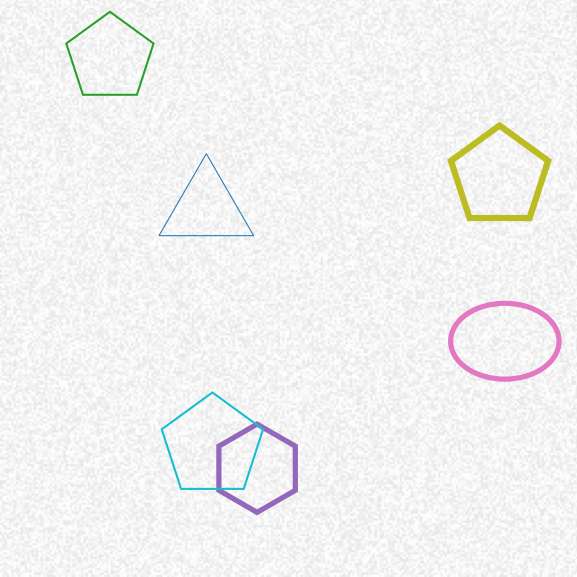[{"shape": "triangle", "thickness": 0.5, "radius": 0.47, "center": [0.357, 0.638]}, {"shape": "pentagon", "thickness": 1, "radius": 0.4, "center": [0.19, 0.899]}, {"shape": "hexagon", "thickness": 2.5, "radius": 0.38, "center": [0.445, 0.188]}, {"shape": "oval", "thickness": 2.5, "radius": 0.47, "center": [0.874, 0.408]}, {"shape": "pentagon", "thickness": 3, "radius": 0.44, "center": [0.865, 0.693]}, {"shape": "pentagon", "thickness": 1, "radius": 0.46, "center": [0.368, 0.227]}]